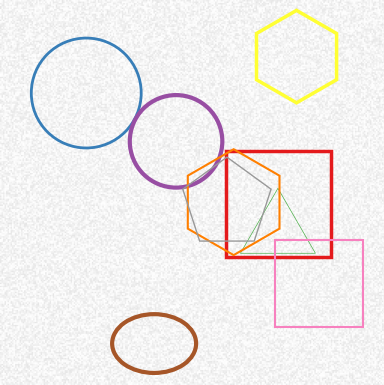[{"shape": "square", "thickness": 2.5, "radius": 0.69, "center": [0.723, 0.47]}, {"shape": "circle", "thickness": 2, "radius": 0.71, "center": [0.224, 0.758]}, {"shape": "triangle", "thickness": 0.5, "radius": 0.56, "center": [0.722, 0.398]}, {"shape": "circle", "thickness": 3, "radius": 0.6, "center": [0.457, 0.633]}, {"shape": "hexagon", "thickness": 1.5, "radius": 0.69, "center": [0.607, 0.475]}, {"shape": "hexagon", "thickness": 2.5, "radius": 0.6, "center": [0.77, 0.853]}, {"shape": "oval", "thickness": 3, "radius": 0.55, "center": [0.4, 0.108]}, {"shape": "square", "thickness": 1.5, "radius": 0.57, "center": [0.829, 0.263]}, {"shape": "pentagon", "thickness": 1, "radius": 0.6, "center": [0.589, 0.471]}]